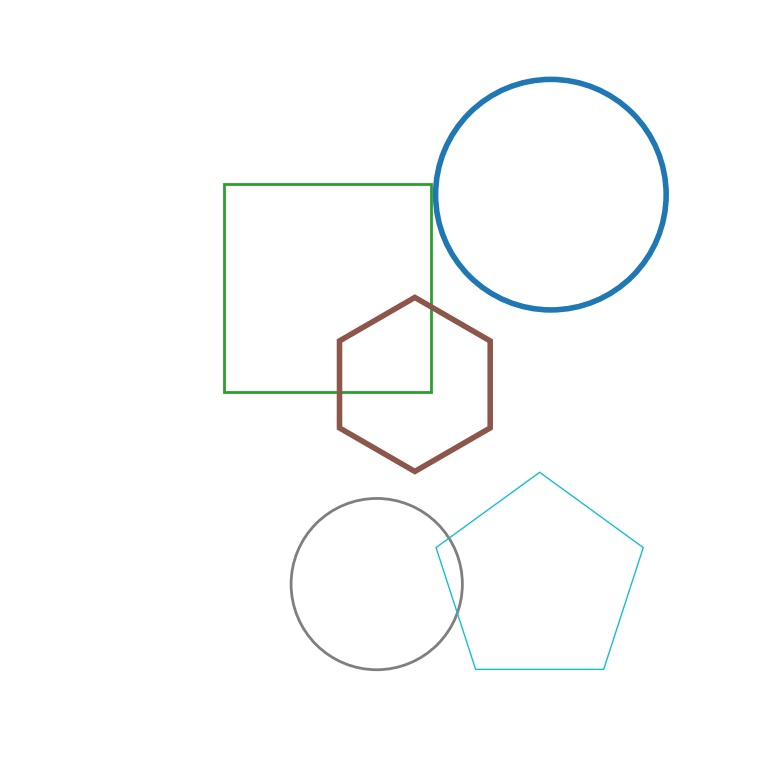[{"shape": "circle", "thickness": 2, "radius": 0.75, "center": [0.715, 0.747]}, {"shape": "square", "thickness": 1, "radius": 0.67, "center": [0.425, 0.626]}, {"shape": "hexagon", "thickness": 2, "radius": 0.56, "center": [0.539, 0.501]}, {"shape": "circle", "thickness": 1, "radius": 0.56, "center": [0.489, 0.241]}, {"shape": "pentagon", "thickness": 0.5, "radius": 0.71, "center": [0.701, 0.245]}]